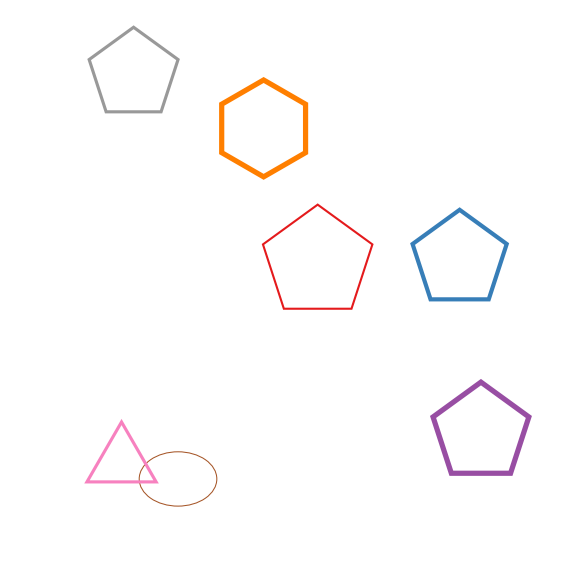[{"shape": "pentagon", "thickness": 1, "radius": 0.5, "center": [0.55, 0.545]}, {"shape": "pentagon", "thickness": 2, "radius": 0.43, "center": [0.796, 0.55]}, {"shape": "pentagon", "thickness": 2.5, "radius": 0.44, "center": [0.833, 0.25]}, {"shape": "hexagon", "thickness": 2.5, "radius": 0.42, "center": [0.457, 0.777]}, {"shape": "oval", "thickness": 0.5, "radius": 0.34, "center": [0.308, 0.17]}, {"shape": "triangle", "thickness": 1.5, "radius": 0.35, "center": [0.21, 0.199]}, {"shape": "pentagon", "thickness": 1.5, "radius": 0.4, "center": [0.231, 0.871]}]